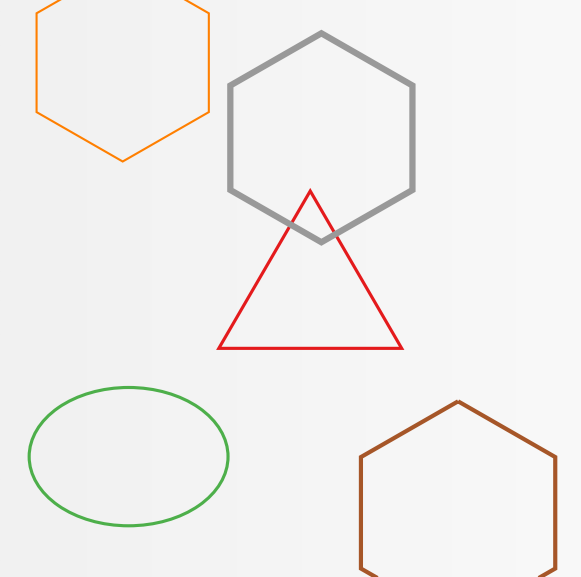[{"shape": "triangle", "thickness": 1.5, "radius": 0.91, "center": [0.534, 0.487]}, {"shape": "oval", "thickness": 1.5, "radius": 0.86, "center": [0.221, 0.208]}, {"shape": "hexagon", "thickness": 1, "radius": 0.86, "center": [0.211, 0.891]}, {"shape": "hexagon", "thickness": 2, "radius": 0.97, "center": [0.788, 0.111]}, {"shape": "hexagon", "thickness": 3, "radius": 0.9, "center": [0.553, 0.761]}]